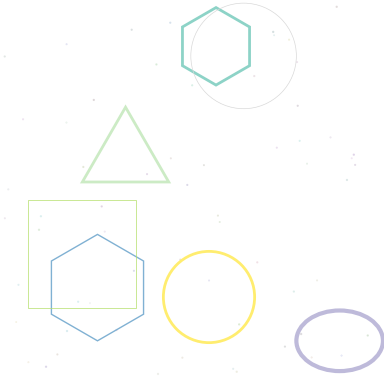[{"shape": "hexagon", "thickness": 2, "radius": 0.5, "center": [0.561, 0.88]}, {"shape": "oval", "thickness": 3, "radius": 0.56, "center": [0.882, 0.115]}, {"shape": "hexagon", "thickness": 1, "radius": 0.69, "center": [0.253, 0.253]}, {"shape": "square", "thickness": 0.5, "radius": 0.7, "center": [0.214, 0.341]}, {"shape": "circle", "thickness": 0.5, "radius": 0.69, "center": [0.633, 0.855]}, {"shape": "triangle", "thickness": 2, "radius": 0.65, "center": [0.326, 0.592]}, {"shape": "circle", "thickness": 2, "radius": 0.59, "center": [0.543, 0.229]}]